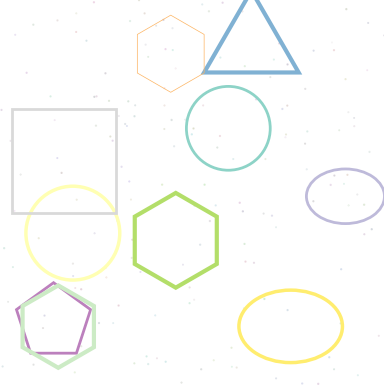[{"shape": "circle", "thickness": 2, "radius": 0.54, "center": [0.593, 0.667]}, {"shape": "circle", "thickness": 2.5, "radius": 0.61, "center": [0.189, 0.394]}, {"shape": "oval", "thickness": 2, "radius": 0.51, "center": [0.897, 0.49]}, {"shape": "triangle", "thickness": 3, "radius": 0.71, "center": [0.653, 0.883]}, {"shape": "hexagon", "thickness": 0.5, "radius": 0.5, "center": [0.443, 0.86]}, {"shape": "hexagon", "thickness": 3, "radius": 0.62, "center": [0.457, 0.376]}, {"shape": "square", "thickness": 2, "radius": 0.67, "center": [0.166, 0.582]}, {"shape": "pentagon", "thickness": 2, "radius": 0.51, "center": [0.139, 0.165]}, {"shape": "hexagon", "thickness": 3, "radius": 0.53, "center": [0.151, 0.152]}, {"shape": "oval", "thickness": 2.5, "radius": 0.67, "center": [0.755, 0.152]}]